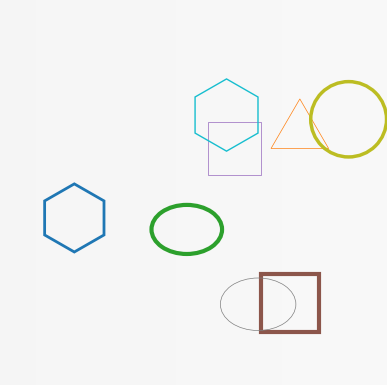[{"shape": "hexagon", "thickness": 2, "radius": 0.44, "center": [0.192, 0.434]}, {"shape": "triangle", "thickness": 0.5, "radius": 0.43, "center": [0.774, 0.657]}, {"shape": "oval", "thickness": 3, "radius": 0.46, "center": [0.482, 0.404]}, {"shape": "square", "thickness": 0.5, "radius": 0.34, "center": [0.605, 0.614]}, {"shape": "square", "thickness": 3, "radius": 0.38, "center": [0.748, 0.213]}, {"shape": "oval", "thickness": 0.5, "radius": 0.49, "center": [0.666, 0.21]}, {"shape": "circle", "thickness": 2.5, "radius": 0.49, "center": [0.9, 0.69]}, {"shape": "hexagon", "thickness": 1, "radius": 0.47, "center": [0.585, 0.701]}]